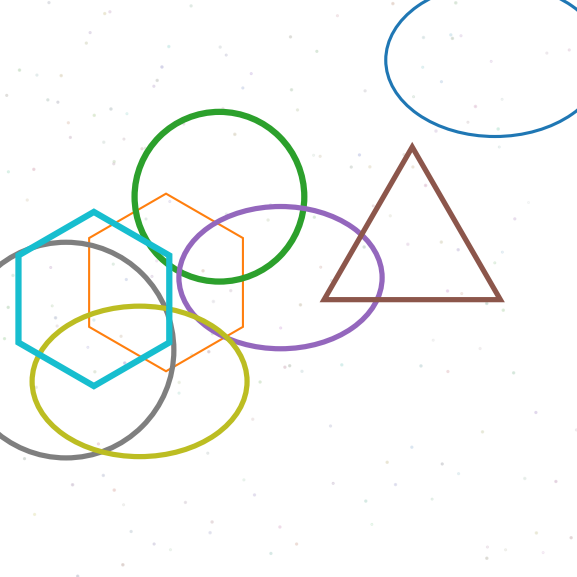[{"shape": "oval", "thickness": 1.5, "radius": 0.95, "center": [0.857, 0.895]}, {"shape": "hexagon", "thickness": 1, "radius": 0.77, "center": [0.287, 0.51]}, {"shape": "circle", "thickness": 3, "radius": 0.73, "center": [0.38, 0.658]}, {"shape": "oval", "thickness": 2.5, "radius": 0.88, "center": [0.486, 0.518]}, {"shape": "triangle", "thickness": 2.5, "radius": 0.88, "center": [0.714, 0.568]}, {"shape": "circle", "thickness": 2.5, "radius": 0.93, "center": [0.114, 0.393]}, {"shape": "oval", "thickness": 2.5, "radius": 0.93, "center": [0.242, 0.339]}, {"shape": "hexagon", "thickness": 3, "radius": 0.75, "center": [0.163, 0.481]}]